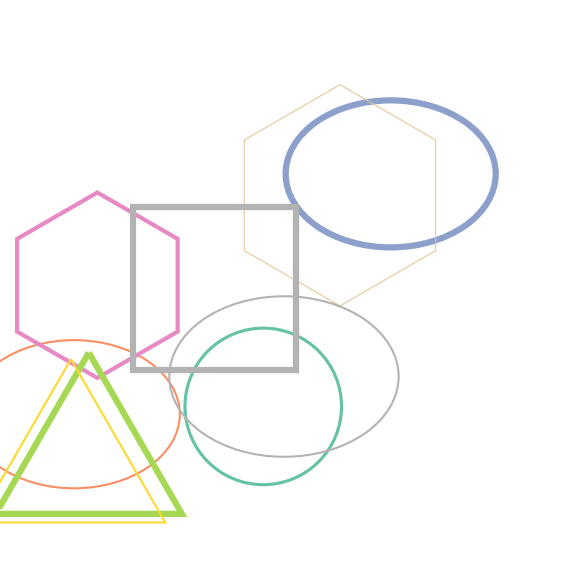[{"shape": "circle", "thickness": 1.5, "radius": 0.68, "center": [0.456, 0.295]}, {"shape": "oval", "thickness": 1, "radius": 0.92, "center": [0.128, 0.282]}, {"shape": "oval", "thickness": 3, "radius": 0.91, "center": [0.676, 0.698]}, {"shape": "hexagon", "thickness": 2, "radius": 0.8, "center": [0.169, 0.505]}, {"shape": "triangle", "thickness": 3, "radius": 0.93, "center": [0.154, 0.202]}, {"shape": "triangle", "thickness": 1, "radius": 0.94, "center": [0.123, 0.189]}, {"shape": "hexagon", "thickness": 0.5, "radius": 0.96, "center": [0.589, 0.661]}, {"shape": "oval", "thickness": 1, "radius": 0.99, "center": [0.492, 0.347]}, {"shape": "square", "thickness": 3, "radius": 0.71, "center": [0.372, 0.499]}]